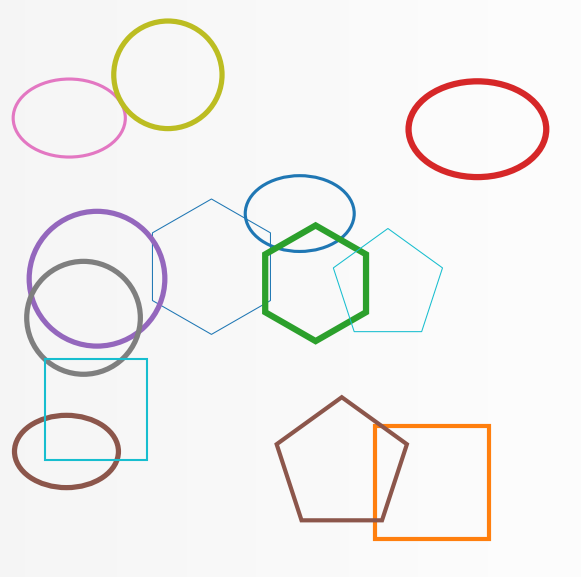[{"shape": "hexagon", "thickness": 0.5, "radius": 0.59, "center": [0.364, 0.537]}, {"shape": "oval", "thickness": 1.5, "radius": 0.47, "center": [0.516, 0.629]}, {"shape": "square", "thickness": 2, "radius": 0.49, "center": [0.743, 0.164]}, {"shape": "hexagon", "thickness": 3, "radius": 0.5, "center": [0.543, 0.509]}, {"shape": "oval", "thickness": 3, "radius": 0.59, "center": [0.821, 0.775]}, {"shape": "circle", "thickness": 2.5, "radius": 0.58, "center": [0.167, 0.517]}, {"shape": "pentagon", "thickness": 2, "radius": 0.59, "center": [0.588, 0.193]}, {"shape": "oval", "thickness": 2.5, "radius": 0.45, "center": [0.114, 0.217]}, {"shape": "oval", "thickness": 1.5, "radius": 0.48, "center": [0.119, 0.795]}, {"shape": "circle", "thickness": 2.5, "radius": 0.49, "center": [0.144, 0.449]}, {"shape": "circle", "thickness": 2.5, "radius": 0.47, "center": [0.289, 0.87]}, {"shape": "pentagon", "thickness": 0.5, "radius": 0.49, "center": [0.667, 0.505]}, {"shape": "square", "thickness": 1, "radius": 0.44, "center": [0.166, 0.29]}]